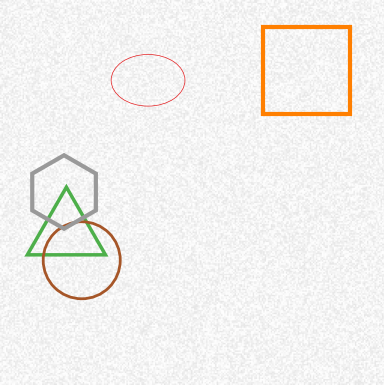[{"shape": "oval", "thickness": 0.5, "radius": 0.48, "center": [0.385, 0.791]}, {"shape": "triangle", "thickness": 2.5, "radius": 0.59, "center": [0.172, 0.397]}, {"shape": "square", "thickness": 3, "radius": 0.57, "center": [0.796, 0.818]}, {"shape": "circle", "thickness": 2, "radius": 0.5, "center": [0.212, 0.324]}, {"shape": "hexagon", "thickness": 3, "radius": 0.48, "center": [0.166, 0.501]}]